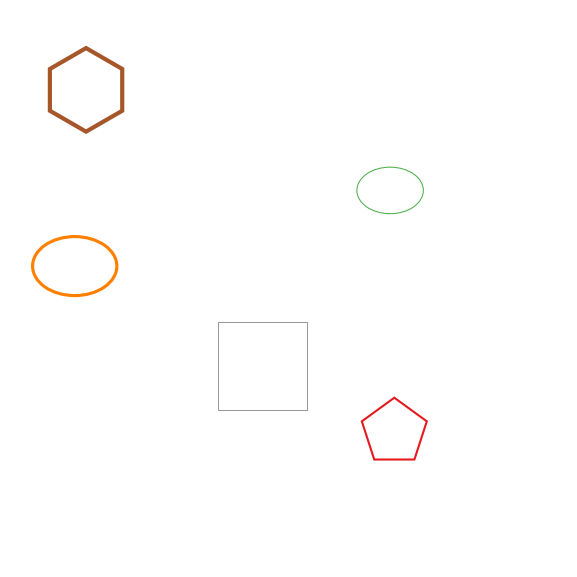[{"shape": "pentagon", "thickness": 1, "radius": 0.3, "center": [0.683, 0.251]}, {"shape": "oval", "thickness": 0.5, "radius": 0.29, "center": [0.676, 0.669]}, {"shape": "oval", "thickness": 1.5, "radius": 0.36, "center": [0.129, 0.538]}, {"shape": "hexagon", "thickness": 2, "radius": 0.36, "center": [0.149, 0.844]}, {"shape": "square", "thickness": 0.5, "radius": 0.38, "center": [0.455, 0.365]}]